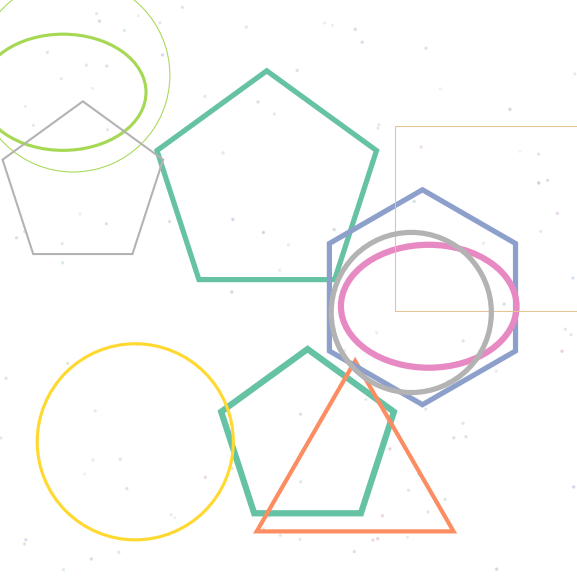[{"shape": "pentagon", "thickness": 3, "radius": 0.79, "center": [0.533, 0.238]}, {"shape": "pentagon", "thickness": 2.5, "radius": 1.0, "center": [0.462, 0.677]}, {"shape": "triangle", "thickness": 2, "radius": 0.98, "center": [0.615, 0.177]}, {"shape": "hexagon", "thickness": 2.5, "radius": 0.93, "center": [0.732, 0.484]}, {"shape": "oval", "thickness": 3, "radius": 0.76, "center": [0.742, 0.469]}, {"shape": "circle", "thickness": 0.5, "radius": 0.84, "center": [0.127, 0.869]}, {"shape": "oval", "thickness": 1.5, "radius": 0.72, "center": [0.109, 0.839]}, {"shape": "circle", "thickness": 1.5, "radius": 0.85, "center": [0.234, 0.234]}, {"shape": "square", "thickness": 0.5, "radius": 0.8, "center": [0.844, 0.621]}, {"shape": "pentagon", "thickness": 1, "radius": 0.73, "center": [0.143, 0.677]}, {"shape": "circle", "thickness": 2.5, "radius": 0.69, "center": [0.712, 0.458]}]